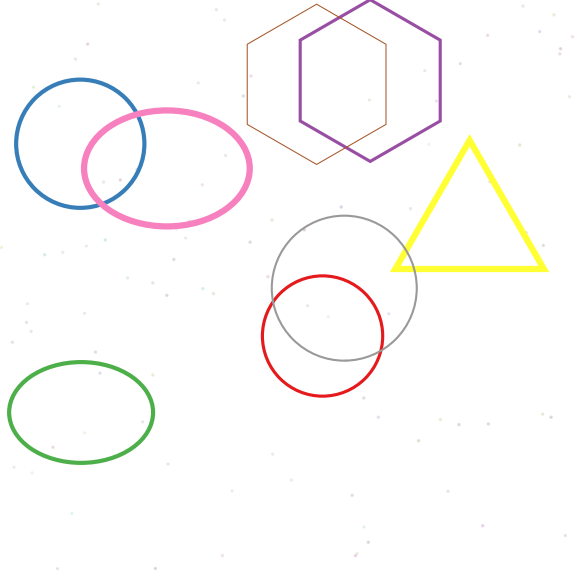[{"shape": "circle", "thickness": 1.5, "radius": 0.52, "center": [0.559, 0.417]}, {"shape": "circle", "thickness": 2, "radius": 0.56, "center": [0.139, 0.75]}, {"shape": "oval", "thickness": 2, "radius": 0.62, "center": [0.14, 0.285]}, {"shape": "hexagon", "thickness": 1.5, "radius": 0.7, "center": [0.641, 0.86]}, {"shape": "triangle", "thickness": 3, "radius": 0.74, "center": [0.813, 0.608]}, {"shape": "hexagon", "thickness": 0.5, "radius": 0.69, "center": [0.548, 0.853]}, {"shape": "oval", "thickness": 3, "radius": 0.72, "center": [0.289, 0.708]}, {"shape": "circle", "thickness": 1, "radius": 0.63, "center": [0.596, 0.5]}]